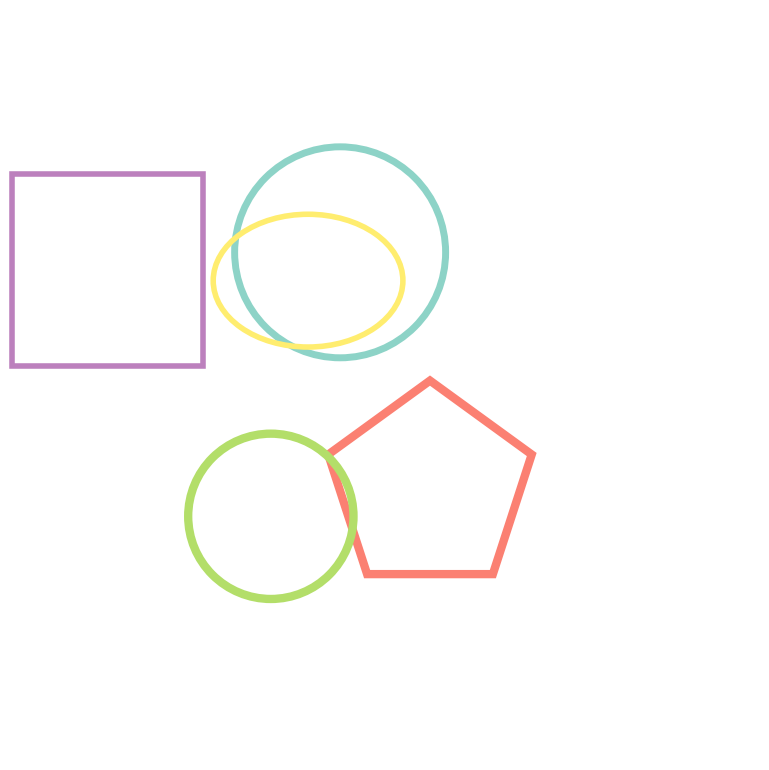[{"shape": "circle", "thickness": 2.5, "radius": 0.68, "center": [0.442, 0.672]}, {"shape": "pentagon", "thickness": 3, "radius": 0.69, "center": [0.558, 0.367]}, {"shape": "circle", "thickness": 3, "radius": 0.54, "center": [0.352, 0.329]}, {"shape": "square", "thickness": 2, "radius": 0.62, "center": [0.14, 0.65]}, {"shape": "oval", "thickness": 2, "radius": 0.62, "center": [0.4, 0.636]}]